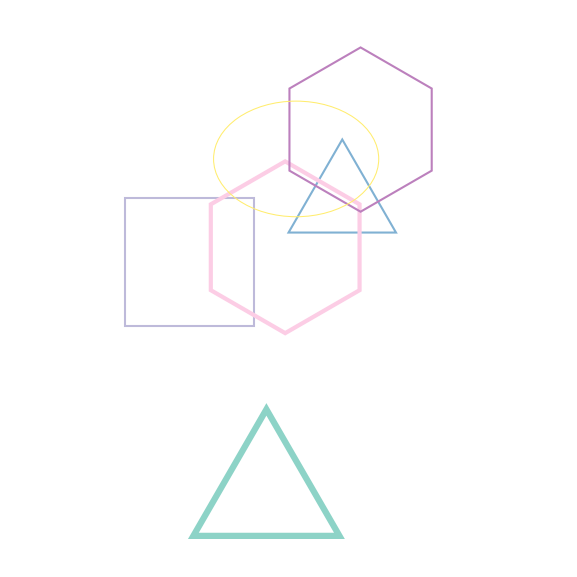[{"shape": "triangle", "thickness": 3, "radius": 0.73, "center": [0.461, 0.144]}, {"shape": "square", "thickness": 1, "radius": 0.56, "center": [0.328, 0.545]}, {"shape": "triangle", "thickness": 1, "radius": 0.54, "center": [0.593, 0.65]}, {"shape": "hexagon", "thickness": 2, "radius": 0.74, "center": [0.494, 0.571]}, {"shape": "hexagon", "thickness": 1, "radius": 0.71, "center": [0.624, 0.775]}, {"shape": "oval", "thickness": 0.5, "radius": 0.71, "center": [0.513, 0.724]}]